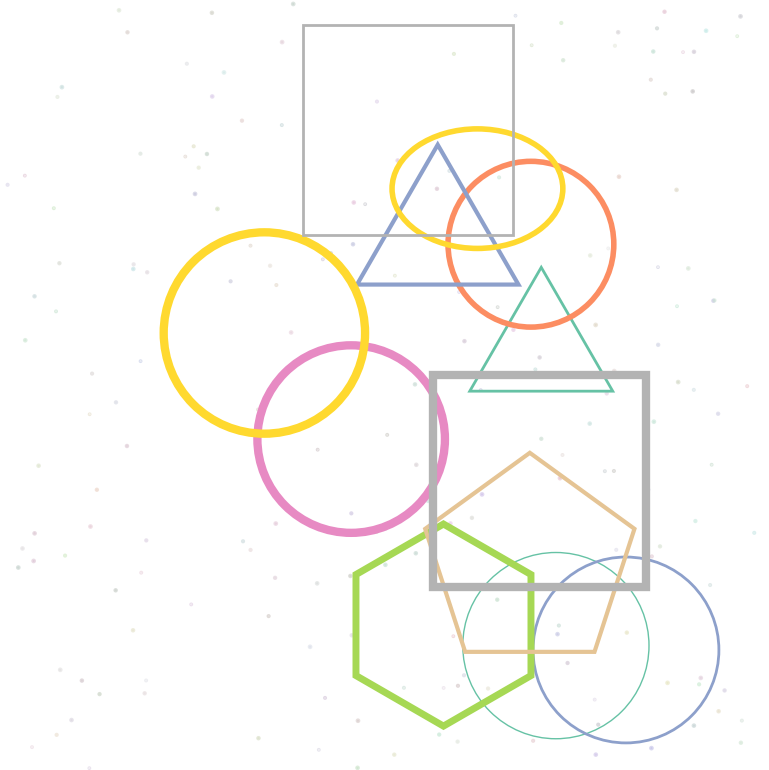[{"shape": "circle", "thickness": 0.5, "radius": 0.6, "center": [0.722, 0.162]}, {"shape": "triangle", "thickness": 1, "radius": 0.54, "center": [0.703, 0.546]}, {"shape": "circle", "thickness": 2, "radius": 0.54, "center": [0.69, 0.683]}, {"shape": "circle", "thickness": 1, "radius": 0.6, "center": [0.813, 0.156]}, {"shape": "triangle", "thickness": 1.5, "radius": 0.61, "center": [0.568, 0.691]}, {"shape": "circle", "thickness": 3, "radius": 0.61, "center": [0.456, 0.43]}, {"shape": "hexagon", "thickness": 2.5, "radius": 0.66, "center": [0.576, 0.188]}, {"shape": "circle", "thickness": 3, "radius": 0.65, "center": [0.343, 0.568]}, {"shape": "oval", "thickness": 2, "radius": 0.55, "center": [0.62, 0.755]}, {"shape": "pentagon", "thickness": 1.5, "radius": 0.71, "center": [0.688, 0.269]}, {"shape": "square", "thickness": 1, "radius": 0.68, "center": [0.53, 0.831]}, {"shape": "square", "thickness": 3, "radius": 0.69, "center": [0.701, 0.376]}]